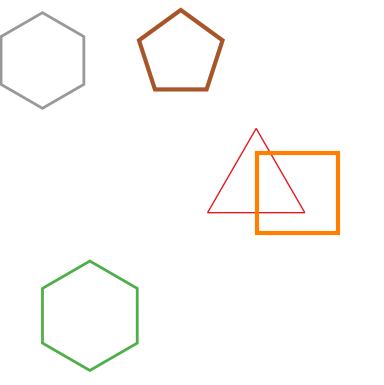[{"shape": "triangle", "thickness": 1, "radius": 0.73, "center": [0.665, 0.521]}, {"shape": "hexagon", "thickness": 2, "radius": 0.71, "center": [0.233, 0.18]}, {"shape": "square", "thickness": 3, "radius": 0.52, "center": [0.773, 0.499]}, {"shape": "pentagon", "thickness": 3, "radius": 0.57, "center": [0.47, 0.86]}, {"shape": "hexagon", "thickness": 2, "radius": 0.62, "center": [0.11, 0.843]}]